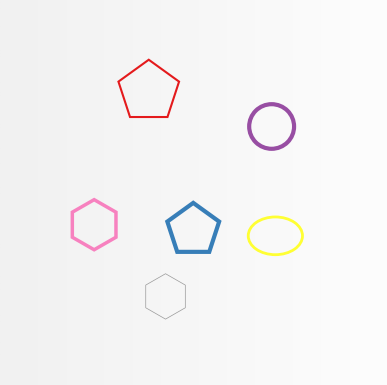[{"shape": "pentagon", "thickness": 1.5, "radius": 0.41, "center": [0.384, 0.763]}, {"shape": "pentagon", "thickness": 3, "radius": 0.35, "center": [0.499, 0.403]}, {"shape": "circle", "thickness": 3, "radius": 0.29, "center": [0.701, 0.671]}, {"shape": "oval", "thickness": 2, "radius": 0.35, "center": [0.711, 0.387]}, {"shape": "hexagon", "thickness": 2.5, "radius": 0.33, "center": [0.243, 0.416]}, {"shape": "hexagon", "thickness": 0.5, "radius": 0.29, "center": [0.427, 0.23]}]